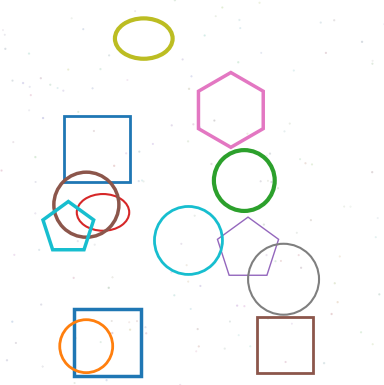[{"shape": "square", "thickness": 2.5, "radius": 0.44, "center": [0.28, 0.11]}, {"shape": "square", "thickness": 2, "radius": 0.42, "center": [0.252, 0.613]}, {"shape": "circle", "thickness": 2, "radius": 0.34, "center": [0.224, 0.101]}, {"shape": "circle", "thickness": 3, "radius": 0.39, "center": [0.635, 0.531]}, {"shape": "oval", "thickness": 1.5, "radius": 0.34, "center": [0.268, 0.448]}, {"shape": "pentagon", "thickness": 1, "radius": 0.42, "center": [0.644, 0.353]}, {"shape": "circle", "thickness": 2.5, "radius": 0.42, "center": [0.224, 0.468]}, {"shape": "square", "thickness": 2, "radius": 0.36, "center": [0.741, 0.104]}, {"shape": "hexagon", "thickness": 2.5, "radius": 0.49, "center": [0.6, 0.714]}, {"shape": "circle", "thickness": 1.5, "radius": 0.46, "center": [0.737, 0.275]}, {"shape": "oval", "thickness": 3, "radius": 0.37, "center": [0.373, 0.9]}, {"shape": "pentagon", "thickness": 2.5, "radius": 0.35, "center": [0.177, 0.407]}, {"shape": "circle", "thickness": 2, "radius": 0.44, "center": [0.49, 0.375]}]